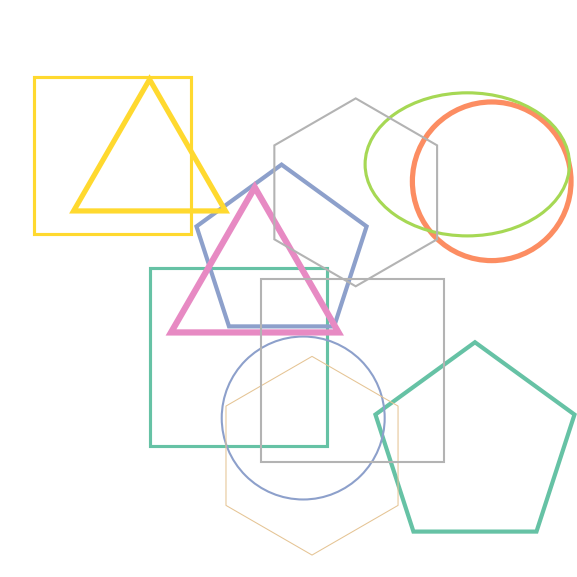[{"shape": "pentagon", "thickness": 2, "radius": 0.91, "center": [0.822, 0.225]}, {"shape": "square", "thickness": 1.5, "radius": 0.77, "center": [0.413, 0.381]}, {"shape": "circle", "thickness": 2.5, "radius": 0.69, "center": [0.851, 0.685]}, {"shape": "circle", "thickness": 1, "radius": 0.71, "center": [0.525, 0.275]}, {"shape": "pentagon", "thickness": 2, "radius": 0.77, "center": [0.488, 0.559]}, {"shape": "triangle", "thickness": 3, "radius": 0.84, "center": [0.441, 0.507]}, {"shape": "oval", "thickness": 1.5, "radius": 0.88, "center": [0.809, 0.715]}, {"shape": "square", "thickness": 1.5, "radius": 0.68, "center": [0.195, 0.73]}, {"shape": "triangle", "thickness": 2.5, "radius": 0.76, "center": [0.259, 0.71]}, {"shape": "hexagon", "thickness": 0.5, "radius": 0.86, "center": [0.54, 0.21]}, {"shape": "hexagon", "thickness": 1, "radius": 0.81, "center": [0.616, 0.666]}, {"shape": "square", "thickness": 1, "radius": 0.79, "center": [0.611, 0.357]}]